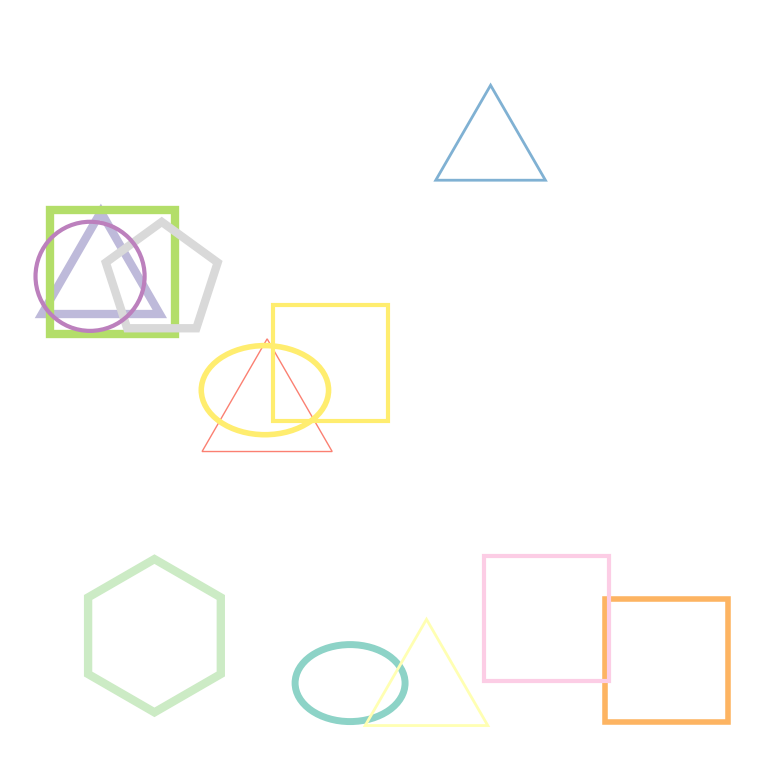[{"shape": "oval", "thickness": 2.5, "radius": 0.36, "center": [0.455, 0.113]}, {"shape": "triangle", "thickness": 1, "radius": 0.46, "center": [0.554, 0.104]}, {"shape": "triangle", "thickness": 3, "radius": 0.44, "center": [0.131, 0.636]}, {"shape": "triangle", "thickness": 0.5, "radius": 0.49, "center": [0.347, 0.462]}, {"shape": "triangle", "thickness": 1, "radius": 0.41, "center": [0.637, 0.807]}, {"shape": "square", "thickness": 2, "radius": 0.4, "center": [0.865, 0.142]}, {"shape": "square", "thickness": 3, "radius": 0.4, "center": [0.146, 0.647]}, {"shape": "square", "thickness": 1.5, "radius": 0.41, "center": [0.71, 0.197]}, {"shape": "pentagon", "thickness": 3, "radius": 0.38, "center": [0.21, 0.635]}, {"shape": "circle", "thickness": 1.5, "radius": 0.35, "center": [0.117, 0.641]}, {"shape": "hexagon", "thickness": 3, "radius": 0.5, "center": [0.201, 0.174]}, {"shape": "oval", "thickness": 2, "radius": 0.41, "center": [0.344, 0.493]}, {"shape": "square", "thickness": 1.5, "radius": 0.38, "center": [0.429, 0.528]}]